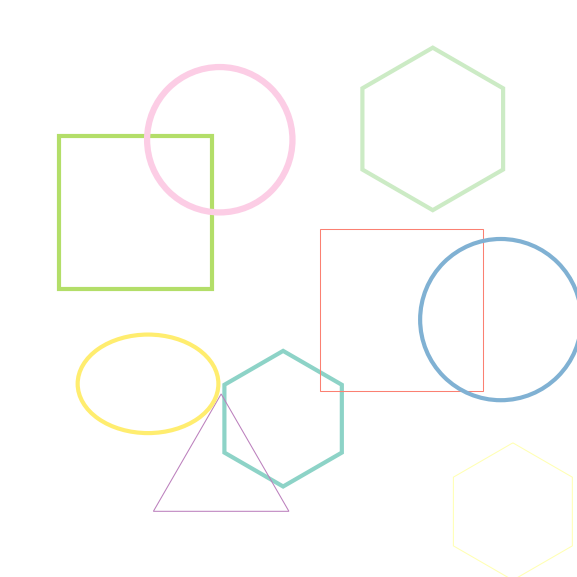[{"shape": "hexagon", "thickness": 2, "radius": 0.59, "center": [0.49, 0.274]}, {"shape": "hexagon", "thickness": 0.5, "radius": 0.59, "center": [0.888, 0.113]}, {"shape": "square", "thickness": 0.5, "radius": 0.7, "center": [0.695, 0.462]}, {"shape": "circle", "thickness": 2, "radius": 0.7, "center": [0.867, 0.446]}, {"shape": "square", "thickness": 2, "radius": 0.66, "center": [0.235, 0.631]}, {"shape": "circle", "thickness": 3, "radius": 0.63, "center": [0.381, 0.757]}, {"shape": "triangle", "thickness": 0.5, "radius": 0.68, "center": [0.383, 0.181]}, {"shape": "hexagon", "thickness": 2, "radius": 0.7, "center": [0.749, 0.776]}, {"shape": "oval", "thickness": 2, "radius": 0.61, "center": [0.256, 0.334]}]